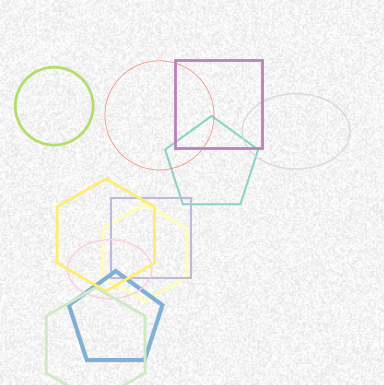[{"shape": "pentagon", "thickness": 1.5, "radius": 0.63, "center": [0.55, 0.572]}, {"shape": "hexagon", "thickness": 2, "radius": 0.63, "center": [0.377, 0.343]}, {"shape": "square", "thickness": 1.5, "radius": 0.52, "center": [0.391, 0.383]}, {"shape": "circle", "thickness": 0.5, "radius": 0.71, "center": [0.414, 0.7]}, {"shape": "pentagon", "thickness": 3, "radius": 0.64, "center": [0.3, 0.168]}, {"shape": "circle", "thickness": 2, "radius": 0.51, "center": [0.141, 0.724]}, {"shape": "oval", "thickness": 1, "radius": 0.55, "center": [0.285, 0.301]}, {"shape": "oval", "thickness": 1, "radius": 0.7, "center": [0.769, 0.659]}, {"shape": "square", "thickness": 2, "radius": 0.57, "center": [0.568, 0.73]}, {"shape": "hexagon", "thickness": 2, "radius": 0.74, "center": [0.248, 0.105]}, {"shape": "hexagon", "thickness": 2, "radius": 0.73, "center": [0.275, 0.39]}]